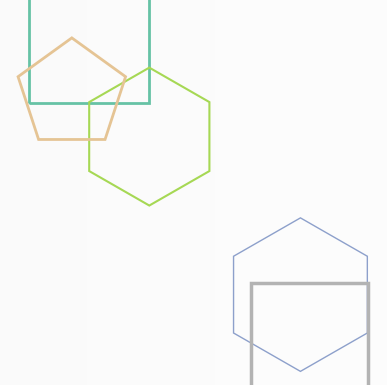[{"shape": "square", "thickness": 2, "radius": 0.78, "center": [0.23, 0.886]}, {"shape": "hexagon", "thickness": 1, "radius": 1.0, "center": [0.775, 0.235]}, {"shape": "hexagon", "thickness": 1.5, "radius": 0.9, "center": [0.385, 0.645]}, {"shape": "pentagon", "thickness": 2, "radius": 0.73, "center": [0.185, 0.756]}, {"shape": "square", "thickness": 2.5, "radius": 0.75, "center": [0.799, 0.115]}]